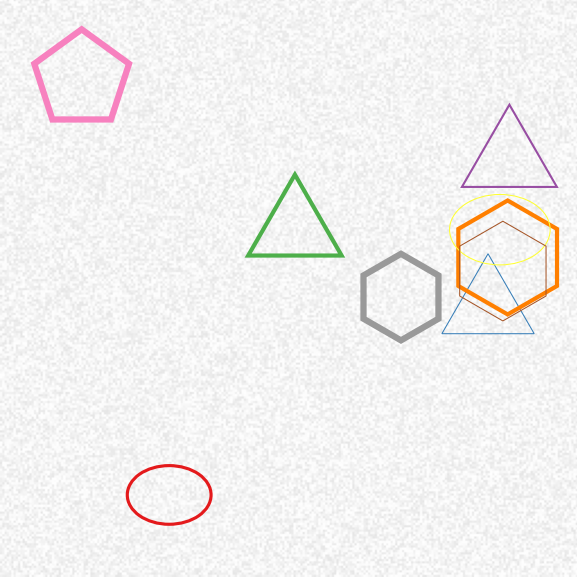[{"shape": "oval", "thickness": 1.5, "radius": 0.36, "center": [0.293, 0.142]}, {"shape": "triangle", "thickness": 0.5, "radius": 0.46, "center": [0.845, 0.467]}, {"shape": "triangle", "thickness": 2, "radius": 0.47, "center": [0.511, 0.603]}, {"shape": "triangle", "thickness": 1, "radius": 0.47, "center": [0.882, 0.723]}, {"shape": "hexagon", "thickness": 2, "radius": 0.49, "center": [0.879, 0.553]}, {"shape": "oval", "thickness": 0.5, "radius": 0.44, "center": [0.866, 0.601]}, {"shape": "hexagon", "thickness": 0.5, "radius": 0.43, "center": [0.871, 0.53]}, {"shape": "pentagon", "thickness": 3, "radius": 0.43, "center": [0.141, 0.862]}, {"shape": "hexagon", "thickness": 3, "radius": 0.37, "center": [0.694, 0.485]}]